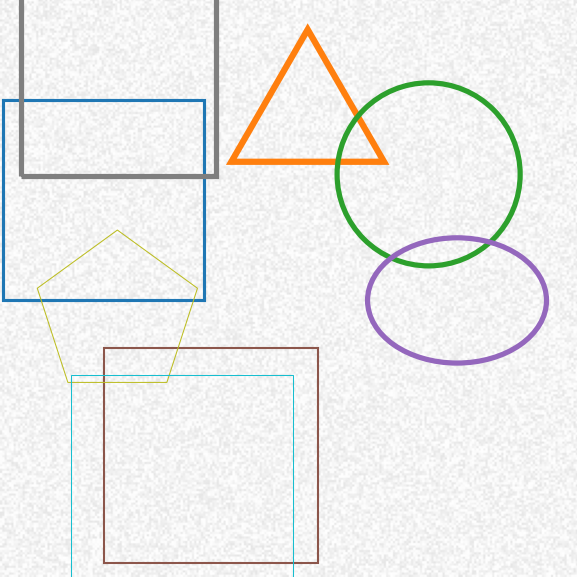[{"shape": "square", "thickness": 1.5, "radius": 0.87, "center": [0.179, 0.653]}, {"shape": "triangle", "thickness": 3, "radius": 0.76, "center": [0.533, 0.795]}, {"shape": "circle", "thickness": 2.5, "radius": 0.79, "center": [0.742, 0.697]}, {"shape": "oval", "thickness": 2.5, "radius": 0.77, "center": [0.791, 0.479]}, {"shape": "square", "thickness": 1, "radius": 0.93, "center": [0.366, 0.211]}, {"shape": "square", "thickness": 2.5, "radius": 0.85, "center": [0.205, 0.864]}, {"shape": "pentagon", "thickness": 0.5, "radius": 0.73, "center": [0.203, 0.455]}, {"shape": "square", "thickness": 0.5, "radius": 0.96, "center": [0.315, 0.157]}]